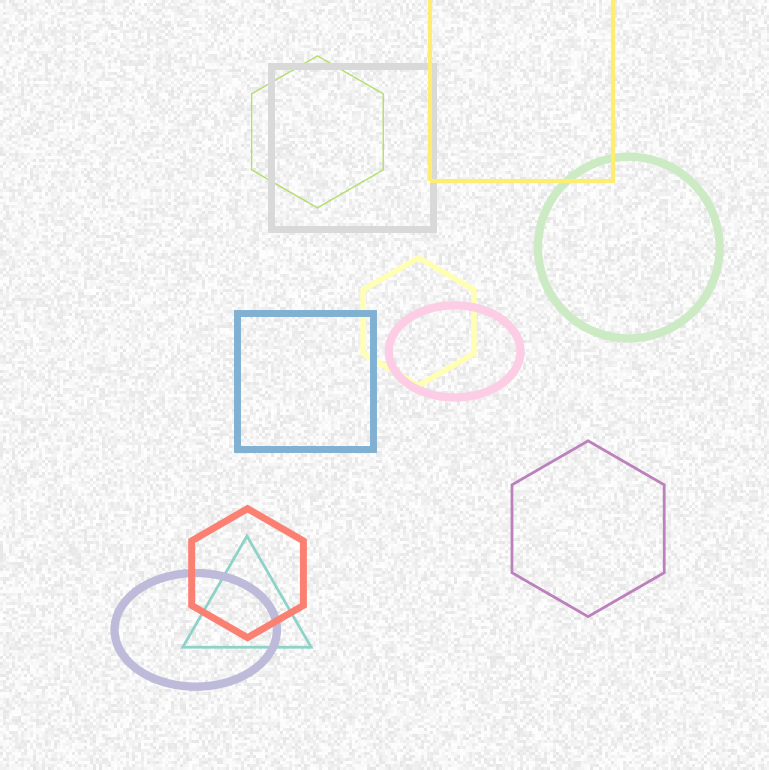[{"shape": "triangle", "thickness": 1, "radius": 0.48, "center": [0.321, 0.208]}, {"shape": "hexagon", "thickness": 2, "radius": 0.42, "center": [0.544, 0.582]}, {"shape": "oval", "thickness": 3, "radius": 0.53, "center": [0.254, 0.182]}, {"shape": "hexagon", "thickness": 2.5, "radius": 0.42, "center": [0.321, 0.256]}, {"shape": "square", "thickness": 2.5, "radius": 0.44, "center": [0.396, 0.505]}, {"shape": "hexagon", "thickness": 0.5, "radius": 0.49, "center": [0.412, 0.829]}, {"shape": "oval", "thickness": 3, "radius": 0.43, "center": [0.59, 0.544]}, {"shape": "square", "thickness": 2.5, "radius": 0.53, "center": [0.457, 0.808]}, {"shape": "hexagon", "thickness": 1, "radius": 0.57, "center": [0.764, 0.313]}, {"shape": "circle", "thickness": 3, "radius": 0.59, "center": [0.817, 0.678]}, {"shape": "square", "thickness": 1.5, "radius": 0.59, "center": [0.678, 0.884]}]